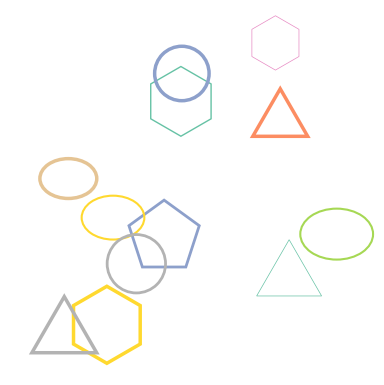[{"shape": "hexagon", "thickness": 1, "radius": 0.45, "center": [0.47, 0.737]}, {"shape": "triangle", "thickness": 0.5, "radius": 0.49, "center": [0.751, 0.28]}, {"shape": "triangle", "thickness": 2.5, "radius": 0.41, "center": [0.728, 0.687]}, {"shape": "circle", "thickness": 2.5, "radius": 0.35, "center": [0.472, 0.809]}, {"shape": "pentagon", "thickness": 2, "radius": 0.48, "center": [0.426, 0.384]}, {"shape": "hexagon", "thickness": 0.5, "radius": 0.35, "center": [0.715, 0.889]}, {"shape": "oval", "thickness": 1.5, "radius": 0.47, "center": [0.875, 0.392]}, {"shape": "hexagon", "thickness": 2.5, "radius": 0.5, "center": [0.278, 0.156]}, {"shape": "oval", "thickness": 1.5, "radius": 0.41, "center": [0.294, 0.435]}, {"shape": "oval", "thickness": 2.5, "radius": 0.37, "center": [0.177, 0.536]}, {"shape": "circle", "thickness": 2, "radius": 0.38, "center": [0.354, 0.315]}, {"shape": "triangle", "thickness": 2.5, "radius": 0.49, "center": [0.167, 0.132]}]